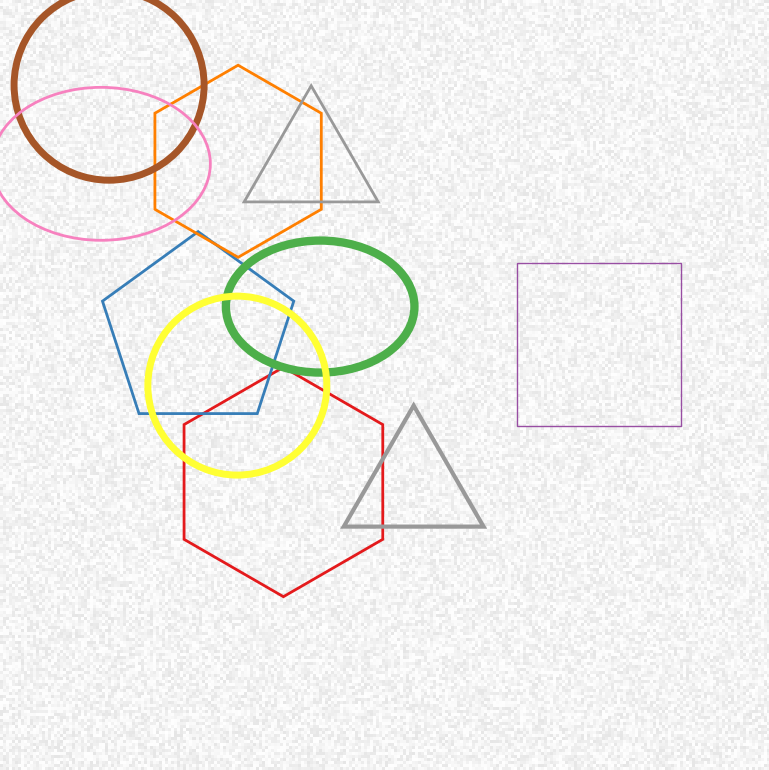[{"shape": "hexagon", "thickness": 1, "radius": 0.74, "center": [0.368, 0.374]}, {"shape": "pentagon", "thickness": 1, "radius": 0.65, "center": [0.257, 0.569]}, {"shape": "oval", "thickness": 3, "radius": 0.61, "center": [0.416, 0.602]}, {"shape": "square", "thickness": 0.5, "radius": 0.53, "center": [0.778, 0.552]}, {"shape": "hexagon", "thickness": 1, "radius": 0.62, "center": [0.309, 0.791]}, {"shape": "circle", "thickness": 2.5, "radius": 0.58, "center": [0.308, 0.499]}, {"shape": "circle", "thickness": 2.5, "radius": 0.62, "center": [0.142, 0.889]}, {"shape": "oval", "thickness": 1, "radius": 0.71, "center": [0.131, 0.787]}, {"shape": "triangle", "thickness": 1, "radius": 0.5, "center": [0.404, 0.788]}, {"shape": "triangle", "thickness": 1.5, "radius": 0.52, "center": [0.537, 0.368]}]